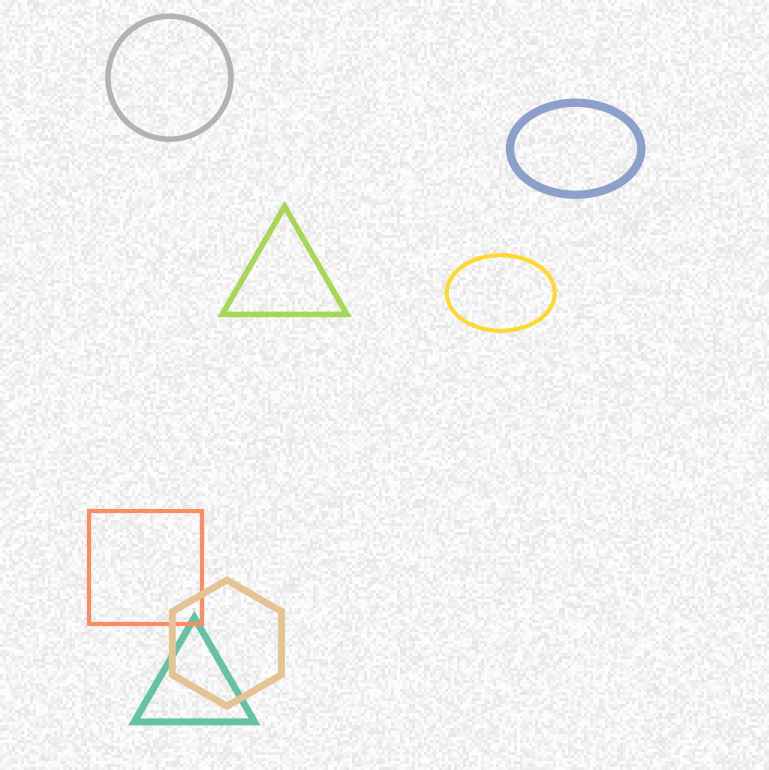[{"shape": "triangle", "thickness": 2.5, "radius": 0.45, "center": [0.252, 0.108]}, {"shape": "square", "thickness": 1.5, "radius": 0.37, "center": [0.189, 0.263]}, {"shape": "oval", "thickness": 3, "radius": 0.43, "center": [0.748, 0.807]}, {"shape": "triangle", "thickness": 2, "radius": 0.47, "center": [0.37, 0.638]}, {"shape": "oval", "thickness": 1.5, "radius": 0.35, "center": [0.65, 0.619]}, {"shape": "hexagon", "thickness": 2.5, "radius": 0.41, "center": [0.295, 0.165]}, {"shape": "circle", "thickness": 2, "radius": 0.4, "center": [0.22, 0.899]}]